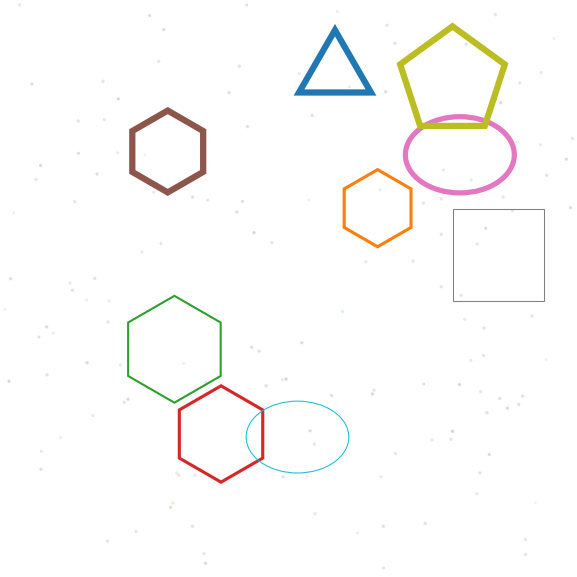[{"shape": "triangle", "thickness": 3, "radius": 0.36, "center": [0.58, 0.875]}, {"shape": "hexagon", "thickness": 1.5, "radius": 0.33, "center": [0.654, 0.639]}, {"shape": "hexagon", "thickness": 1, "radius": 0.46, "center": [0.302, 0.394]}, {"shape": "hexagon", "thickness": 1.5, "radius": 0.42, "center": [0.383, 0.248]}, {"shape": "hexagon", "thickness": 3, "radius": 0.35, "center": [0.29, 0.737]}, {"shape": "oval", "thickness": 2.5, "radius": 0.47, "center": [0.796, 0.731]}, {"shape": "square", "thickness": 0.5, "radius": 0.4, "center": [0.863, 0.557]}, {"shape": "pentagon", "thickness": 3, "radius": 0.48, "center": [0.784, 0.858]}, {"shape": "oval", "thickness": 0.5, "radius": 0.44, "center": [0.515, 0.242]}]